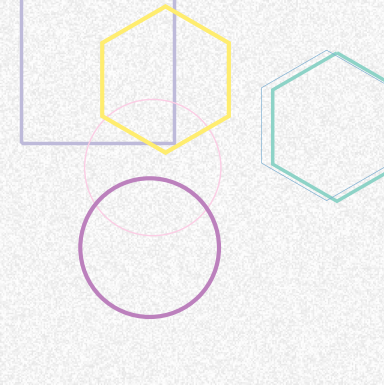[{"shape": "hexagon", "thickness": 2.5, "radius": 0.96, "center": [0.875, 0.67]}, {"shape": "square", "thickness": 2.5, "radius": 1.0, "center": [0.253, 0.827]}, {"shape": "hexagon", "thickness": 0.5, "radius": 0.98, "center": [0.848, 0.674]}, {"shape": "circle", "thickness": 1, "radius": 0.89, "center": [0.397, 0.565]}, {"shape": "circle", "thickness": 3, "radius": 0.9, "center": [0.389, 0.357]}, {"shape": "hexagon", "thickness": 3, "radius": 0.95, "center": [0.43, 0.793]}]